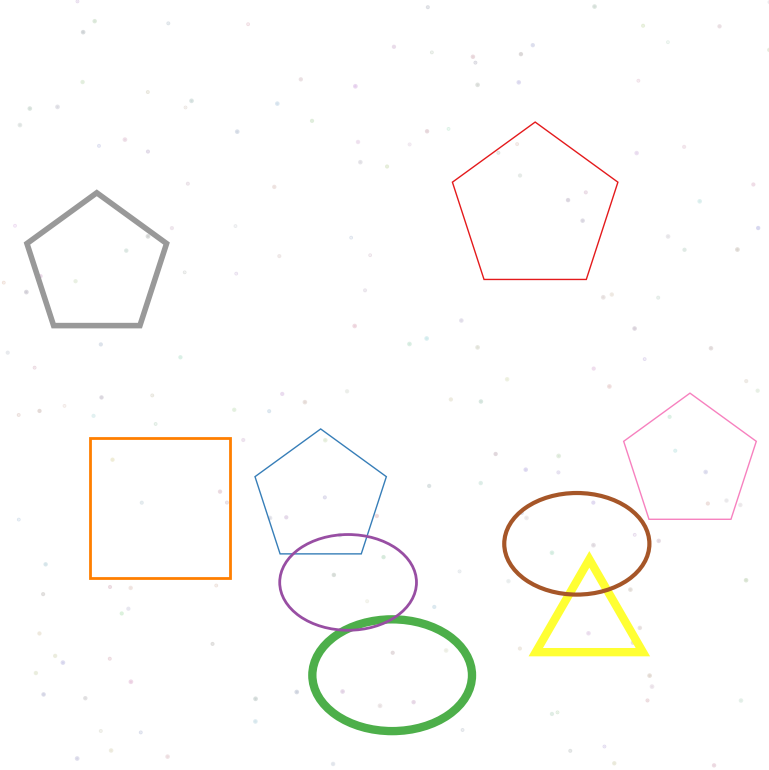[{"shape": "pentagon", "thickness": 0.5, "radius": 0.56, "center": [0.695, 0.728]}, {"shape": "pentagon", "thickness": 0.5, "radius": 0.45, "center": [0.416, 0.353]}, {"shape": "oval", "thickness": 3, "radius": 0.52, "center": [0.509, 0.123]}, {"shape": "oval", "thickness": 1, "radius": 0.44, "center": [0.452, 0.244]}, {"shape": "square", "thickness": 1, "radius": 0.46, "center": [0.207, 0.34]}, {"shape": "triangle", "thickness": 3, "radius": 0.4, "center": [0.765, 0.193]}, {"shape": "oval", "thickness": 1.5, "radius": 0.47, "center": [0.749, 0.294]}, {"shape": "pentagon", "thickness": 0.5, "radius": 0.45, "center": [0.896, 0.399]}, {"shape": "pentagon", "thickness": 2, "radius": 0.48, "center": [0.126, 0.654]}]